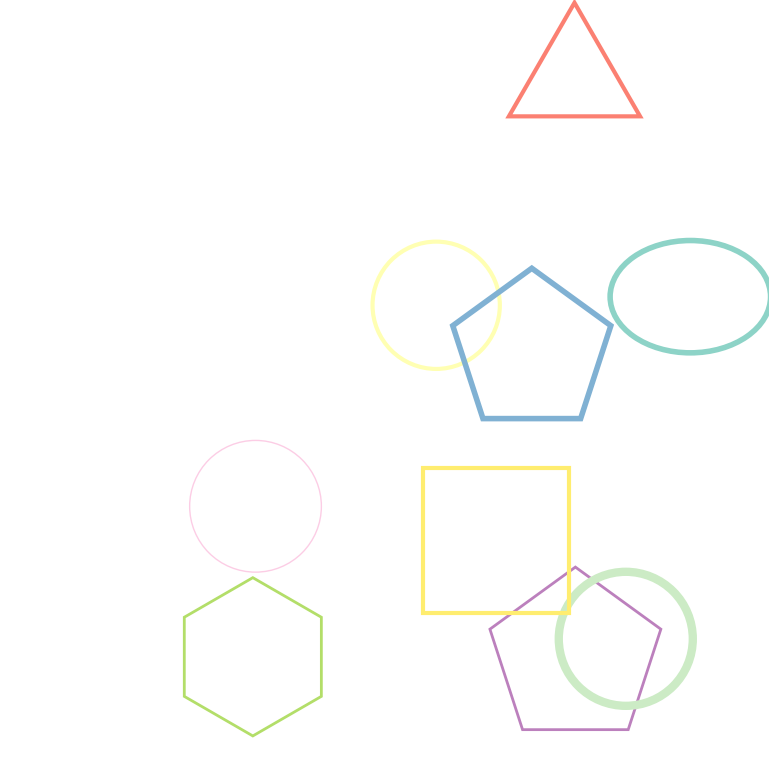[{"shape": "oval", "thickness": 2, "radius": 0.52, "center": [0.897, 0.615]}, {"shape": "circle", "thickness": 1.5, "radius": 0.41, "center": [0.566, 0.604]}, {"shape": "triangle", "thickness": 1.5, "radius": 0.49, "center": [0.746, 0.898]}, {"shape": "pentagon", "thickness": 2, "radius": 0.54, "center": [0.691, 0.544]}, {"shape": "hexagon", "thickness": 1, "radius": 0.51, "center": [0.328, 0.147]}, {"shape": "circle", "thickness": 0.5, "radius": 0.43, "center": [0.332, 0.342]}, {"shape": "pentagon", "thickness": 1, "radius": 0.58, "center": [0.747, 0.147]}, {"shape": "circle", "thickness": 3, "radius": 0.44, "center": [0.813, 0.17]}, {"shape": "square", "thickness": 1.5, "radius": 0.47, "center": [0.644, 0.298]}]